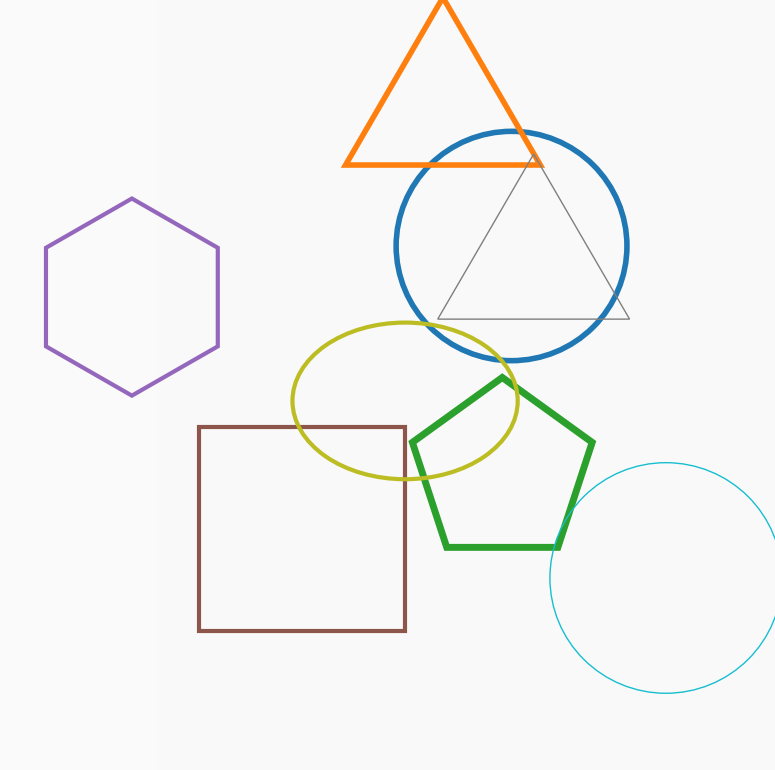[{"shape": "circle", "thickness": 2, "radius": 0.74, "center": [0.66, 0.681]}, {"shape": "triangle", "thickness": 2, "radius": 0.73, "center": [0.572, 0.858]}, {"shape": "pentagon", "thickness": 2.5, "radius": 0.61, "center": [0.648, 0.388]}, {"shape": "hexagon", "thickness": 1.5, "radius": 0.64, "center": [0.17, 0.614]}, {"shape": "square", "thickness": 1.5, "radius": 0.66, "center": [0.389, 0.313]}, {"shape": "triangle", "thickness": 0.5, "radius": 0.71, "center": [0.689, 0.657]}, {"shape": "oval", "thickness": 1.5, "radius": 0.73, "center": [0.523, 0.479]}, {"shape": "circle", "thickness": 0.5, "radius": 0.75, "center": [0.859, 0.249]}]